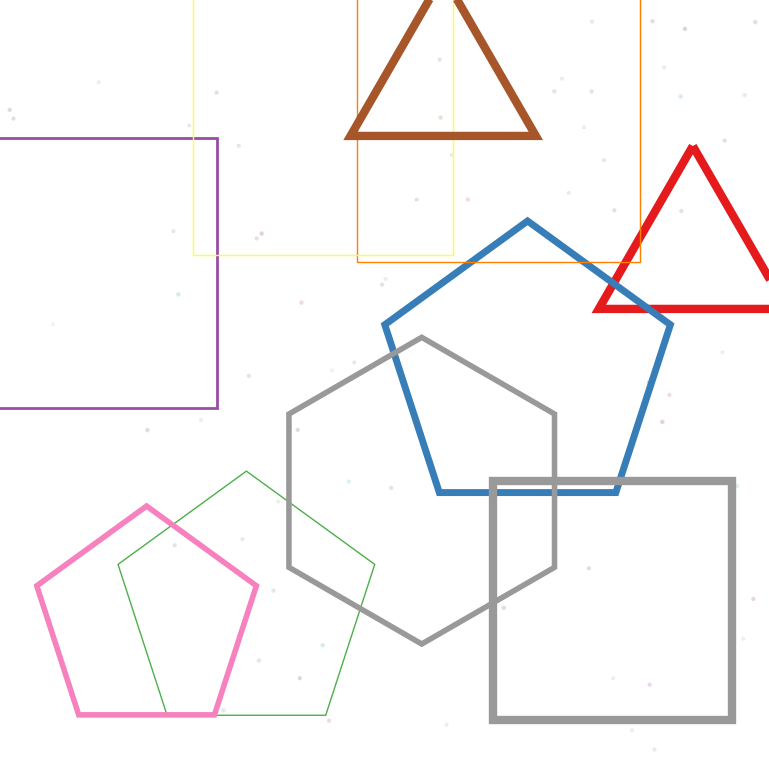[{"shape": "triangle", "thickness": 3, "radius": 0.71, "center": [0.9, 0.669]}, {"shape": "pentagon", "thickness": 2.5, "radius": 0.97, "center": [0.685, 0.518]}, {"shape": "pentagon", "thickness": 0.5, "radius": 0.88, "center": [0.32, 0.213]}, {"shape": "square", "thickness": 1, "radius": 0.87, "center": [0.107, 0.645]}, {"shape": "square", "thickness": 0.5, "radius": 0.92, "center": [0.648, 0.843]}, {"shape": "square", "thickness": 0.5, "radius": 0.85, "center": [0.42, 0.838]}, {"shape": "triangle", "thickness": 3, "radius": 0.69, "center": [0.576, 0.893]}, {"shape": "pentagon", "thickness": 2, "radius": 0.75, "center": [0.19, 0.193]}, {"shape": "square", "thickness": 3, "radius": 0.78, "center": [0.796, 0.22]}, {"shape": "hexagon", "thickness": 2, "radius": 1.0, "center": [0.548, 0.363]}]